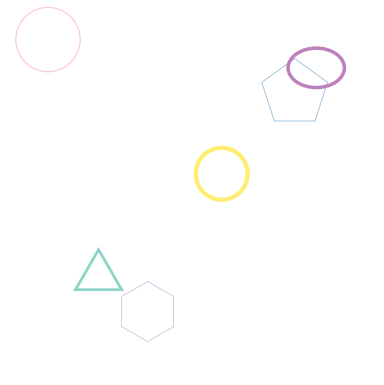[{"shape": "triangle", "thickness": 2, "radius": 0.35, "center": [0.256, 0.282]}, {"shape": "hexagon", "thickness": 0.5, "radius": 0.39, "center": [0.384, 0.191]}, {"shape": "pentagon", "thickness": 0.5, "radius": 0.45, "center": [0.765, 0.758]}, {"shape": "circle", "thickness": 1, "radius": 0.42, "center": [0.125, 0.897]}, {"shape": "oval", "thickness": 2.5, "radius": 0.37, "center": [0.821, 0.824]}, {"shape": "circle", "thickness": 3, "radius": 0.34, "center": [0.576, 0.549]}]